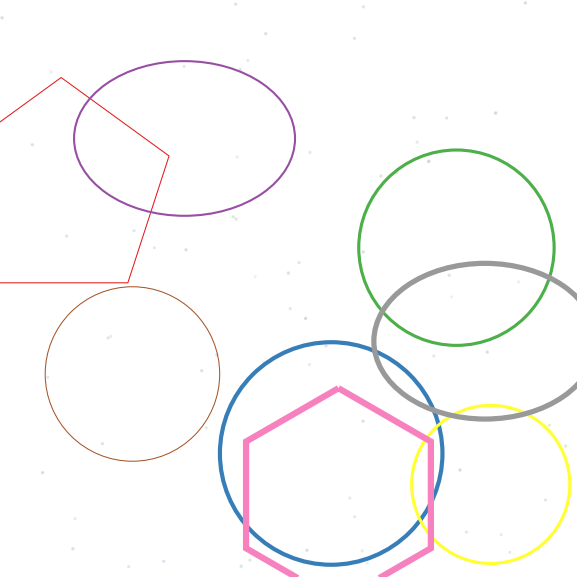[{"shape": "pentagon", "thickness": 0.5, "radius": 0.98, "center": [0.106, 0.668]}, {"shape": "circle", "thickness": 2, "radius": 0.96, "center": [0.573, 0.214]}, {"shape": "circle", "thickness": 1.5, "radius": 0.85, "center": [0.79, 0.57]}, {"shape": "oval", "thickness": 1, "radius": 0.96, "center": [0.32, 0.759]}, {"shape": "circle", "thickness": 1.5, "radius": 0.68, "center": [0.85, 0.16]}, {"shape": "circle", "thickness": 0.5, "radius": 0.76, "center": [0.229, 0.352]}, {"shape": "hexagon", "thickness": 3, "radius": 0.92, "center": [0.586, 0.142]}, {"shape": "oval", "thickness": 2.5, "radius": 0.96, "center": [0.84, 0.408]}]